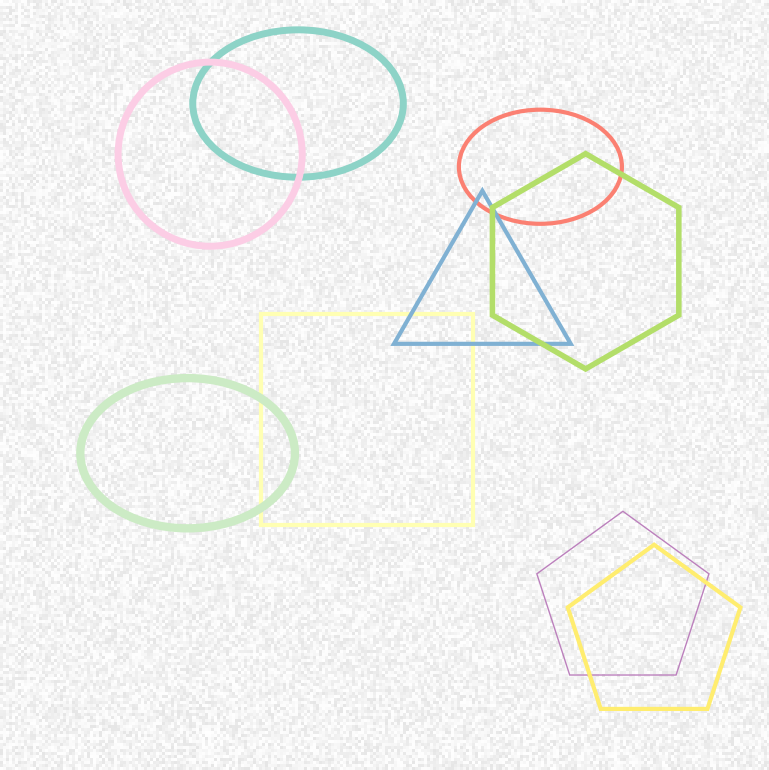[{"shape": "oval", "thickness": 2.5, "radius": 0.68, "center": [0.387, 0.866]}, {"shape": "square", "thickness": 1.5, "radius": 0.69, "center": [0.477, 0.455]}, {"shape": "oval", "thickness": 1.5, "radius": 0.53, "center": [0.702, 0.783]}, {"shape": "triangle", "thickness": 1.5, "radius": 0.66, "center": [0.626, 0.62]}, {"shape": "hexagon", "thickness": 2, "radius": 0.7, "center": [0.761, 0.661]}, {"shape": "circle", "thickness": 2.5, "radius": 0.6, "center": [0.273, 0.8]}, {"shape": "pentagon", "thickness": 0.5, "radius": 0.59, "center": [0.809, 0.218]}, {"shape": "oval", "thickness": 3, "radius": 0.7, "center": [0.244, 0.411]}, {"shape": "pentagon", "thickness": 1.5, "radius": 0.59, "center": [0.849, 0.175]}]